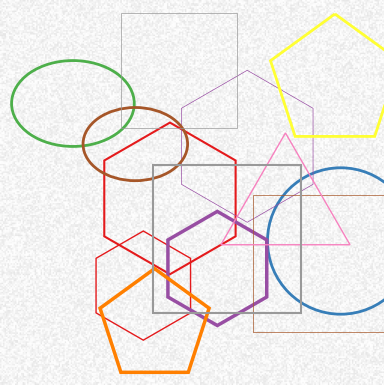[{"shape": "hexagon", "thickness": 1, "radius": 0.71, "center": [0.372, 0.258]}, {"shape": "hexagon", "thickness": 1.5, "radius": 0.98, "center": [0.441, 0.485]}, {"shape": "circle", "thickness": 2, "radius": 0.95, "center": [0.885, 0.374]}, {"shape": "oval", "thickness": 2, "radius": 0.8, "center": [0.189, 0.731]}, {"shape": "hexagon", "thickness": 2.5, "radius": 0.74, "center": [0.564, 0.303]}, {"shape": "hexagon", "thickness": 0.5, "radius": 0.99, "center": [0.642, 0.62]}, {"shape": "pentagon", "thickness": 2.5, "radius": 0.74, "center": [0.402, 0.153]}, {"shape": "pentagon", "thickness": 2, "radius": 0.88, "center": [0.87, 0.788]}, {"shape": "oval", "thickness": 2, "radius": 0.68, "center": [0.351, 0.626]}, {"shape": "square", "thickness": 0.5, "radius": 0.89, "center": [0.836, 0.315]}, {"shape": "triangle", "thickness": 1, "radius": 0.97, "center": [0.741, 0.461]}, {"shape": "square", "thickness": 0.5, "radius": 0.75, "center": [0.465, 0.817]}, {"shape": "square", "thickness": 1.5, "radius": 0.96, "center": [0.589, 0.379]}]